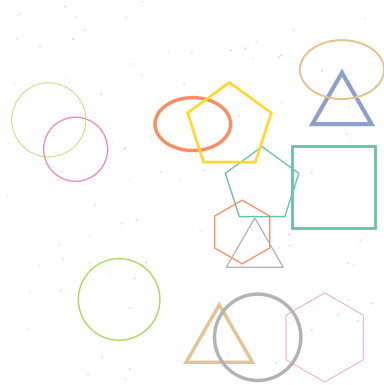[{"shape": "pentagon", "thickness": 1, "radius": 0.5, "center": [0.681, 0.519]}, {"shape": "square", "thickness": 2, "radius": 0.54, "center": [0.867, 0.514]}, {"shape": "oval", "thickness": 2.5, "radius": 0.49, "center": [0.501, 0.678]}, {"shape": "hexagon", "thickness": 1, "radius": 0.41, "center": [0.629, 0.397]}, {"shape": "triangle", "thickness": 3, "radius": 0.44, "center": [0.888, 0.722]}, {"shape": "hexagon", "thickness": 0.5, "radius": 0.58, "center": [0.843, 0.124]}, {"shape": "circle", "thickness": 1, "radius": 0.42, "center": [0.196, 0.612]}, {"shape": "circle", "thickness": 0.5, "radius": 0.48, "center": [0.127, 0.689]}, {"shape": "circle", "thickness": 1, "radius": 0.53, "center": [0.309, 0.222]}, {"shape": "pentagon", "thickness": 2, "radius": 0.57, "center": [0.596, 0.671]}, {"shape": "oval", "thickness": 1.5, "radius": 0.55, "center": [0.888, 0.819]}, {"shape": "triangle", "thickness": 2.5, "radius": 0.5, "center": [0.57, 0.109]}, {"shape": "triangle", "thickness": 1, "radius": 0.43, "center": [0.662, 0.348]}, {"shape": "circle", "thickness": 2.5, "radius": 0.56, "center": [0.669, 0.124]}]